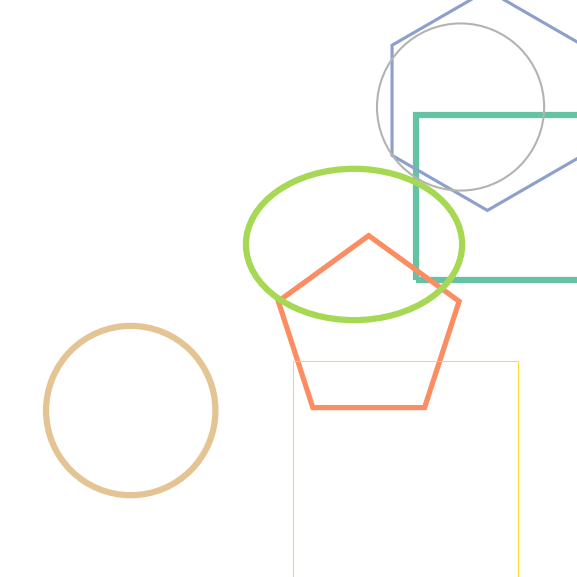[{"shape": "square", "thickness": 3, "radius": 0.72, "center": [0.863, 0.658]}, {"shape": "pentagon", "thickness": 2.5, "radius": 0.82, "center": [0.638, 0.427]}, {"shape": "hexagon", "thickness": 1.5, "radius": 0.95, "center": [0.844, 0.825]}, {"shape": "oval", "thickness": 3, "radius": 0.94, "center": [0.613, 0.576]}, {"shape": "square", "thickness": 0.5, "radius": 0.97, "center": [0.702, 0.179]}, {"shape": "circle", "thickness": 3, "radius": 0.73, "center": [0.226, 0.288]}, {"shape": "circle", "thickness": 1, "radius": 0.72, "center": [0.797, 0.814]}]